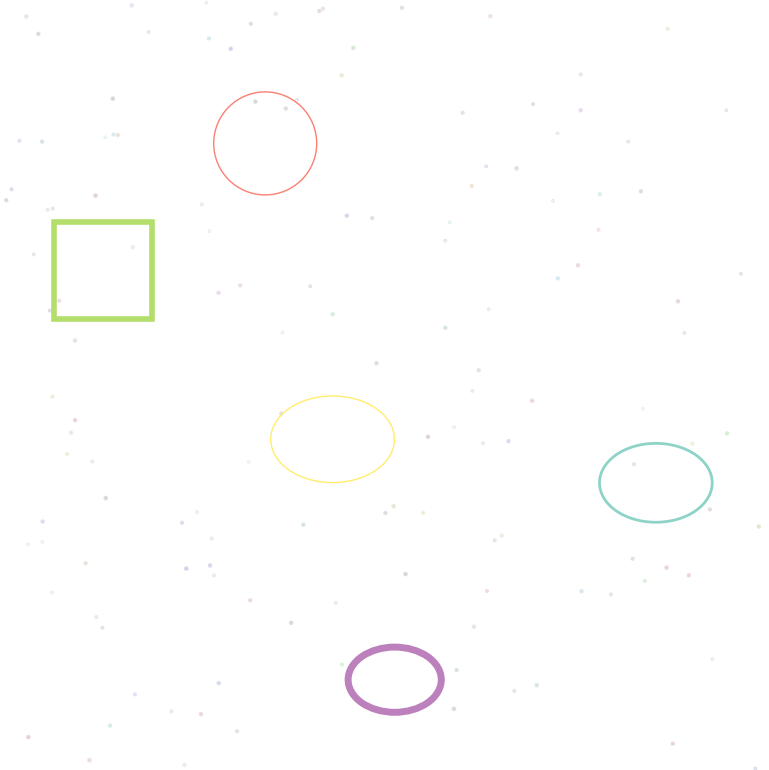[{"shape": "oval", "thickness": 1, "radius": 0.37, "center": [0.852, 0.373]}, {"shape": "circle", "thickness": 0.5, "radius": 0.33, "center": [0.344, 0.814]}, {"shape": "square", "thickness": 2, "radius": 0.32, "center": [0.134, 0.649]}, {"shape": "oval", "thickness": 2.5, "radius": 0.3, "center": [0.513, 0.117]}, {"shape": "oval", "thickness": 0.5, "radius": 0.4, "center": [0.432, 0.43]}]